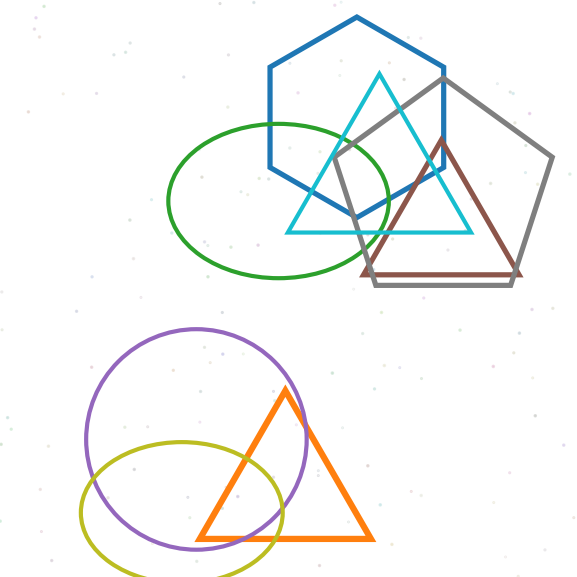[{"shape": "hexagon", "thickness": 2.5, "radius": 0.87, "center": [0.618, 0.796]}, {"shape": "triangle", "thickness": 3, "radius": 0.86, "center": [0.494, 0.151]}, {"shape": "oval", "thickness": 2, "radius": 0.95, "center": [0.482, 0.651]}, {"shape": "circle", "thickness": 2, "radius": 0.95, "center": [0.34, 0.238]}, {"shape": "triangle", "thickness": 2.5, "radius": 0.78, "center": [0.764, 0.601]}, {"shape": "pentagon", "thickness": 2.5, "radius": 0.99, "center": [0.768, 0.666]}, {"shape": "oval", "thickness": 2, "radius": 0.87, "center": [0.315, 0.111]}, {"shape": "triangle", "thickness": 2, "radius": 0.92, "center": [0.657, 0.688]}]